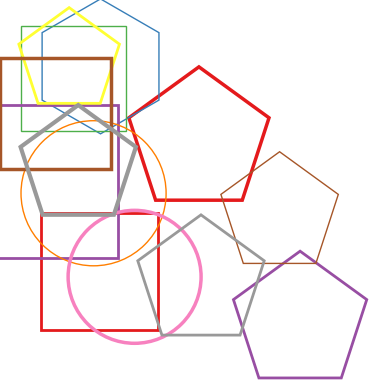[{"shape": "square", "thickness": 2, "radius": 0.76, "center": [0.259, 0.294]}, {"shape": "pentagon", "thickness": 2.5, "radius": 0.96, "center": [0.517, 0.635]}, {"shape": "hexagon", "thickness": 1, "radius": 0.88, "center": [0.261, 0.828]}, {"shape": "square", "thickness": 1, "radius": 0.68, "center": [0.191, 0.795]}, {"shape": "pentagon", "thickness": 2, "radius": 0.91, "center": [0.779, 0.166]}, {"shape": "square", "thickness": 2, "radius": 0.99, "center": [0.108, 0.528]}, {"shape": "circle", "thickness": 1, "radius": 0.94, "center": [0.243, 0.498]}, {"shape": "pentagon", "thickness": 2, "radius": 0.69, "center": [0.18, 0.843]}, {"shape": "square", "thickness": 2.5, "radius": 0.72, "center": [0.144, 0.706]}, {"shape": "pentagon", "thickness": 1, "radius": 0.8, "center": [0.726, 0.446]}, {"shape": "circle", "thickness": 2.5, "radius": 0.86, "center": [0.35, 0.281]}, {"shape": "pentagon", "thickness": 2, "radius": 0.86, "center": [0.522, 0.269]}, {"shape": "pentagon", "thickness": 3, "radius": 0.79, "center": [0.203, 0.57]}]